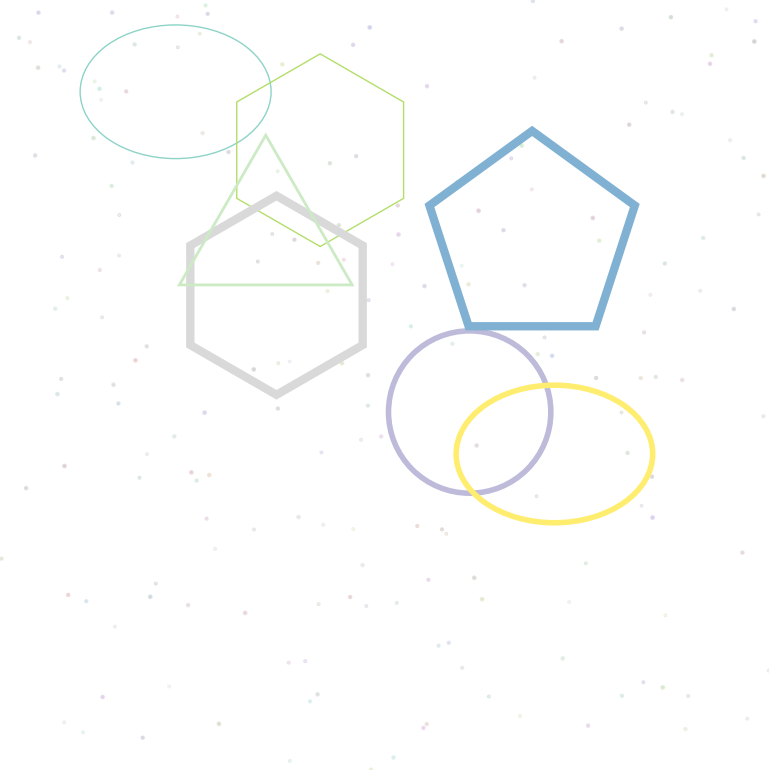[{"shape": "oval", "thickness": 0.5, "radius": 0.62, "center": [0.228, 0.881]}, {"shape": "circle", "thickness": 2, "radius": 0.53, "center": [0.61, 0.465]}, {"shape": "pentagon", "thickness": 3, "radius": 0.7, "center": [0.691, 0.69]}, {"shape": "hexagon", "thickness": 0.5, "radius": 0.63, "center": [0.416, 0.805]}, {"shape": "hexagon", "thickness": 3, "radius": 0.65, "center": [0.359, 0.616]}, {"shape": "triangle", "thickness": 1, "radius": 0.65, "center": [0.345, 0.695]}, {"shape": "oval", "thickness": 2, "radius": 0.64, "center": [0.72, 0.41]}]